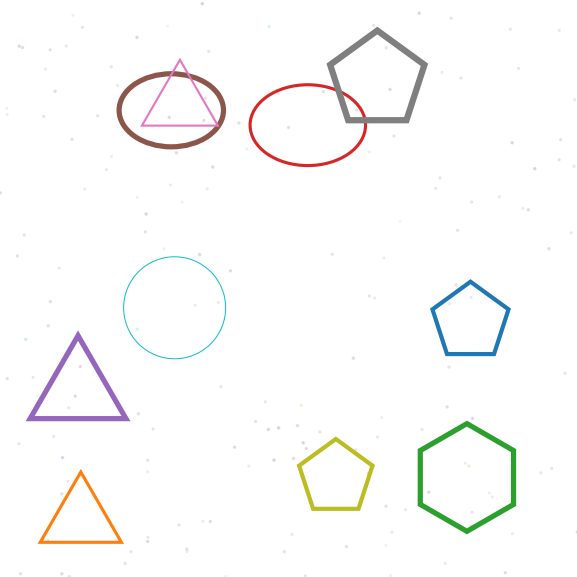[{"shape": "pentagon", "thickness": 2, "radius": 0.35, "center": [0.815, 0.442]}, {"shape": "triangle", "thickness": 1.5, "radius": 0.41, "center": [0.14, 0.101]}, {"shape": "hexagon", "thickness": 2.5, "radius": 0.47, "center": [0.809, 0.172]}, {"shape": "oval", "thickness": 1.5, "radius": 0.5, "center": [0.533, 0.782]}, {"shape": "triangle", "thickness": 2.5, "radius": 0.48, "center": [0.135, 0.322]}, {"shape": "oval", "thickness": 2.5, "radius": 0.45, "center": [0.297, 0.808]}, {"shape": "triangle", "thickness": 1, "radius": 0.38, "center": [0.312, 0.82]}, {"shape": "pentagon", "thickness": 3, "radius": 0.43, "center": [0.653, 0.86]}, {"shape": "pentagon", "thickness": 2, "radius": 0.33, "center": [0.581, 0.172]}, {"shape": "circle", "thickness": 0.5, "radius": 0.44, "center": [0.302, 0.466]}]